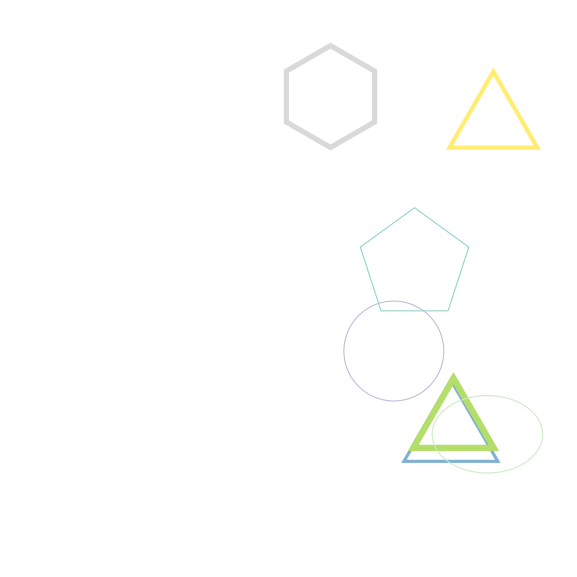[{"shape": "pentagon", "thickness": 0.5, "radius": 0.49, "center": [0.718, 0.541]}, {"shape": "circle", "thickness": 0.5, "radius": 0.43, "center": [0.682, 0.391]}, {"shape": "triangle", "thickness": 1.5, "radius": 0.47, "center": [0.781, 0.247]}, {"shape": "triangle", "thickness": 3, "radius": 0.4, "center": [0.785, 0.264]}, {"shape": "hexagon", "thickness": 2.5, "radius": 0.44, "center": [0.572, 0.832]}, {"shape": "oval", "thickness": 0.5, "radius": 0.48, "center": [0.844, 0.247]}, {"shape": "triangle", "thickness": 2, "radius": 0.44, "center": [0.854, 0.787]}]